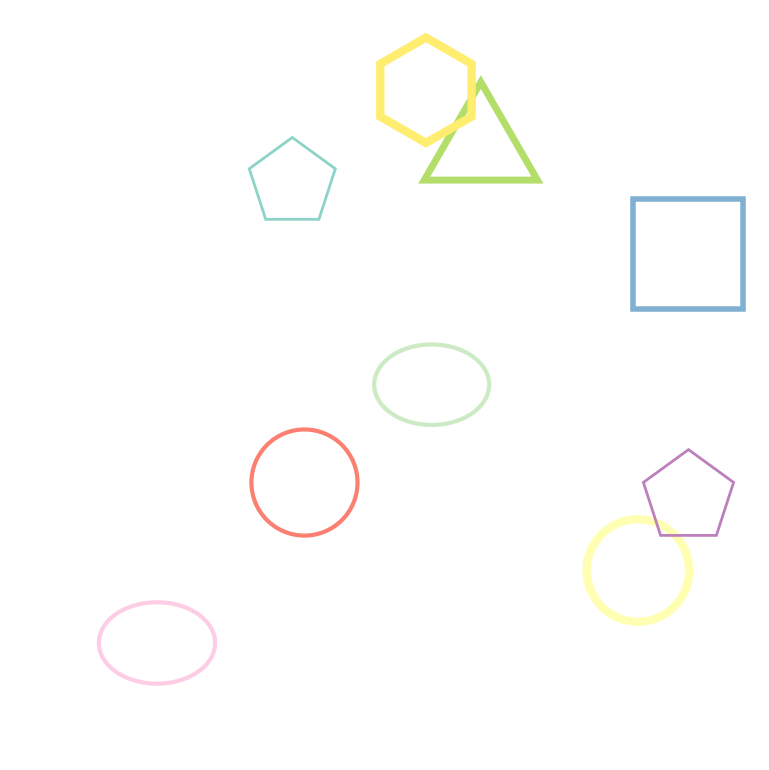[{"shape": "pentagon", "thickness": 1, "radius": 0.29, "center": [0.38, 0.763]}, {"shape": "circle", "thickness": 3, "radius": 0.33, "center": [0.828, 0.259]}, {"shape": "circle", "thickness": 1.5, "radius": 0.34, "center": [0.395, 0.373]}, {"shape": "square", "thickness": 2, "radius": 0.36, "center": [0.894, 0.671]}, {"shape": "triangle", "thickness": 2.5, "radius": 0.42, "center": [0.624, 0.809]}, {"shape": "oval", "thickness": 1.5, "radius": 0.38, "center": [0.204, 0.165]}, {"shape": "pentagon", "thickness": 1, "radius": 0.31, "center": [0.894, 0.354]}, {"shape": "oval", "thickness": 1.5, "radius": 0.37, "center": [0.561, 0.5]}, {"shape": "hexagon", "thickness": 3, "radius": 0.34, "center": [0.553, 0.883]}]